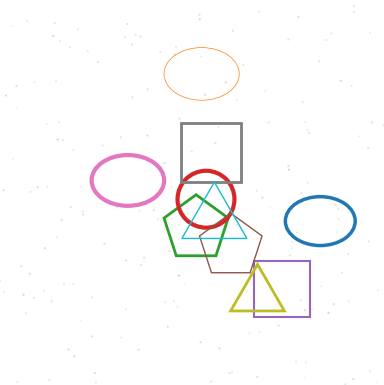[{"shape": "oval", "thickness": 2.5, "radius": 0.45, "center": [0.832, 0.426]}, {"shape": "oval", "thickness": 0.5, "radius": 0.49, "center": [0.524, 0.808]}, {"shape": "pentagon", "thickness": 2, "radius": 0.44, "center": [0.509, 0.407]}, {"shape": "circle", "thickness": 3, "radius": 0.37, "center": [0.535, 0.483]}, {"shape": "square", "thickness": 1.5, "radius": 0.36, "center": [0.733, 0.249]}, {"shape": "pentagon", "thickness": 1, "radius": 0.43, "center": [0.599, 0.361]}, {"shape": "oval", "thickness": 3, "radius": 0.47, "center": [0.332, 0.531]}, {"shape": "square", "thickness": 2, "radius": 0.39, "center": [0.547, 0.604]}, {"shape": "triangle", "thickness": 2, "radius": 0.4, "center": [0.669, 0.233]}, {"shape": "triangle", "thickness": 1, "radius": 0.49, "center": [0.557, 0.429]}]